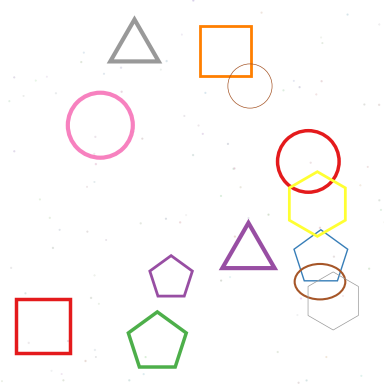[{"shape": "circle", "thickness": 2.5, "radius": 0.4, "center": [0.801, 0.581]}, {"shape": "square", "thickness": 2.5, "radius": 0.35, "center": [0.112, 0.154]}, {"shape": "pentagon", "thickness": 1, "radius": 0.37, "center": [0.833, 0.33]}, {"shape": "pentagon", "thickness": 2.5, "radius": 0.4, "center": [0.409, 0.111]}, {"shape": "pentagon", "thickness": 2, "radius": 0.29, "center": [0.444, 0.278]}, {"shape": "triangle", "thickness": 3, "radius": 0.39, "center": [0.645, 0.343]}, {"shape": "square", "thickness": 2, "radius": 0.33, "center": [0.586, 0.867]}, {"shape": "hexagon", "thickness": 2, "radius": 0.42, "center": [0.824, 0.47]}, {"shape": "circle", "thickness": 0.5, "radius": 0.29, "center": [0.649, 0.777]}, {"shape": "oval", "thickness": 1.5, "radius": 0.33, "center": [0.831, 0.268]}, {"shape": "circle", "thickness": 3, "radius": 0.42, "center": [0.261, 0.675]}, {"shape": "hexagon", "thickness": 0.5, "radius": 0.38, "center": [0.865, 0.218]}, {"shape": "triangle", "thickness": 3, "radius": 0.36, "center": [0.349, 0.877]}]